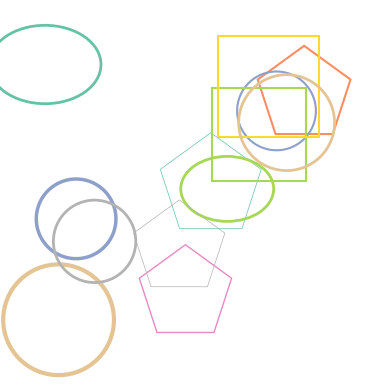[{"shape": "oval", "thickness": 2, "radius": 0.73, "center": [0.117, 0.832]}, {"shape": "pentagon", "thickness": 0.5, "radius": 0.69, "center": [0.547, 0.517]}, {"shape": "pentagon", "thickness": 1.5, "radius": 0.63, "center": [0.79, 0.754]}, {"shape": "circle", "thickness": 2.5, "radius": 0.52, "center": [0.198, 0.432]}, {"shape": "circle", "thickness": 1.5, "radius": 0.51, "center": [0.718, 0.712]}, {"shape": "pentagon", "thickness": 1, "radius": 0.63, "center": [0.482, 0.238]}, {"shape": "oval", "thickness": 2, "radius": 0.6, "center": [0.59, 0.509]}, {"shape": "square", "thickness": 1.5, "radius": 0.6, "center": [0.673, 0.652]}, {"shape": "square", "thickness": 1.5, "radius": 0.65, "center": [0.698, 0.775]}, {"shape": "circle", "thickness": 3, "radius": 0.72, "center": [0.152, 0.169]}, {"shape": "circle", "thickness": 2, "radius": 0.62, "center": [0.744, 0.681]}, {"shape": "pentagon", "thickness": 0.5, "radius": 0.62, "center": [0.466, 0.356]}, {"shape": "circle", "thickness": 2, "radius": 0.53, "center": [0.246, 0.373]}]